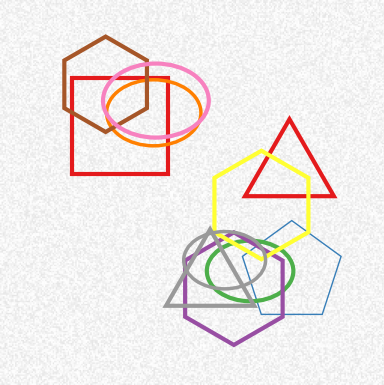[{"shape": "square", "thickness": 3, "radius": 0.62, "center": [0.312, 0.673]}, {"shape": "triangle", "thickness": 3, "radius": 0.67, "center": [0.752, 0.557]}, {"shape": "pentagon", "thickness": 1, "radius": 0.67, "center": [0.758, 0.292]}, {"shape": "oval", "thickness": 3, "radius": 0.56, "center": [0.65, 0.296]}, {"shape": "hexagon", "thickness": 3, "radius": 0.73, "center": [0.607, 0.25]}, {"shape": "oval", "thickness": 2.5, "radius": 0.61, "center": [0.399, 0.707]}, {"shape": "hexagon", "thickness": 3, "radius": 0.7, "center": [0.679, 0.468]}, {"shape": "hexagon", "thickness": 3, "radius": 0.62, "center": [0.274, 0.781]}, {"shape": "oval", "thickness": 3, "radius": 0.69, "center": [0.405, 0.739]}, {"shape": "oval", "thickness": 2.5, "radius": 0.53, "center": [0.583, 0.324]}, {"shape": "triangle", "thickness": 3, "radius": 0.66, "center": [0.546, 0.272]}]